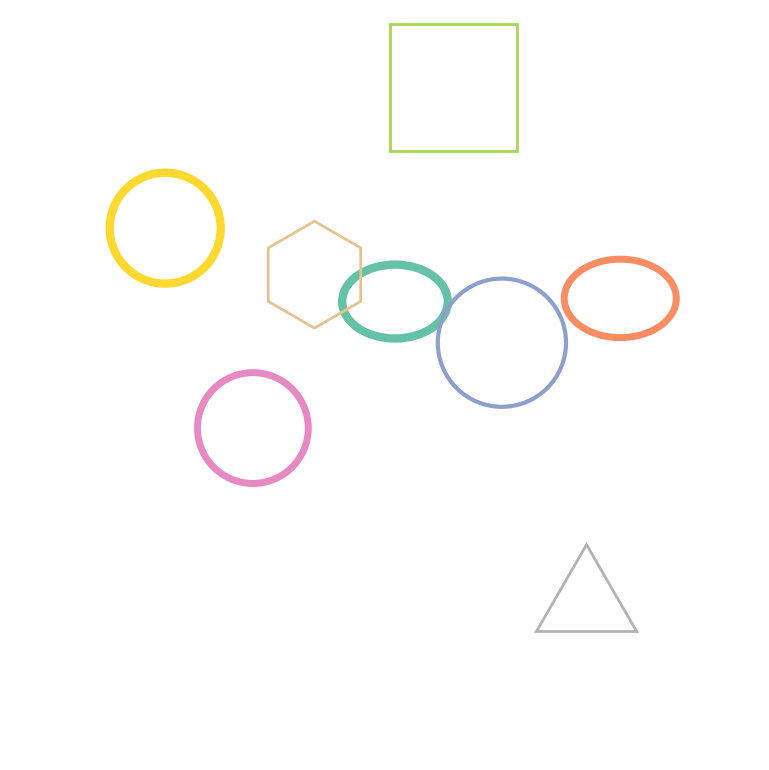[{"shape": "oval", "thickness": 3, "radius": 0.34, "center": [0.513, 0.608]}, {"shape": "oval", "thickness": 2.5, "radius": 0.36, "center": [0.806, 0.612]}, {"shape": "circle", "thickness": 1.5, "radius": 0.42, "center": [0.652, 0.555]}, {"shape": "circle", "thickness": 2.5, "radius": 0.36, "center": [0.328, 0.444]}, {"shape": "square", "thickness": 1, "radius": 0.41, "center": [0.589, 0.886]}, {"shape": "circle", "thickness": 3, "radius": 0.36, "center": [0.215, 0.704]}, {"shape": "hexagon", "thickness": 1, "radius": 0.35, "center": [0.408, 0.643]}, {"shape": "triangle", "thickness": 1, "radius": 0.38, "center": [0.762, 0.217]}]